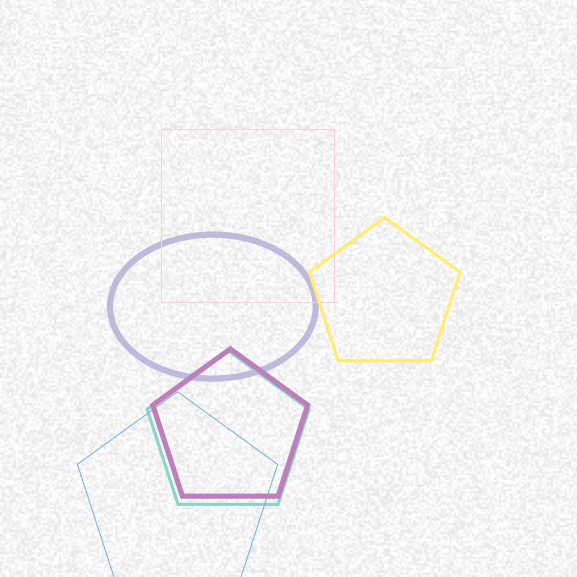[{"shape": "pentagon", "thickness": 1.5, "radius": 0.74, "center": [0.395, 0.245]}, {"shape": "oval", "thickness": 3, "radius": 0.89, "center": [0.369, 0.468]}, {"shape": "pentagon", "thickness": 0.5, "radius": 0.91, "center": [0.307, 0.139]}, {"shape": "square", "thickness": 0.5, "radius": 0.75, "center": [0.428, 0.626]}, {"shape": "pentagon", "thickness": 2.5, "radius": 0.7, "center": [0.399, 0.254]}, {"shape": "pentagon", "thickness": 1.5, "radius": 0.69, "center": [0.666, 0.485]}]